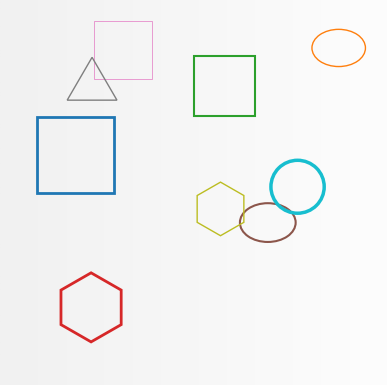[{"shape": "square", "thickness": 2, "radius": 0.49, "center": [0.194, 0.598]}, {"shape": "oval", "thickness": 1, "radius": 0.35, "center": [0.874, 0.875]}, {"shape": "square", "thickness": 1.5, "radius": 0.39, "center": [0.58, 0.776]}, {"shape": "hexagon", "thickness": 2, "radius": 0.45, "center": [0.235, 0.202]}, {"shape": "oval", "thickness": 1.5, "radius": 0.36, "center": [0.691, 0.422]}, {"shape": "square", "thickness": 0.5, "radius": 0.38, "center": [0.318, 0.869]}, {"shape": "triangle", "thickness": 1, "radius": 0.37, "center": [0.238, 0.777]}, {"shape": "hexagon", "thickness": 1, "radius": 0.35, "center": [0.569, 0.457]}, {"shape": "circle", "thickness": 2.5, "radius": 0.34, "center": [0.768, 0.515]}]